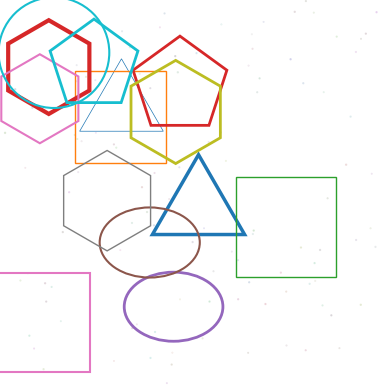[{"shape": "triangle", "thickness": 0.5, "radius": 0.63, "center": [0.316, 0.722]}, {"shape": "triangle", "thickness": 2.5, "radius": 0.69, "center": [0.516, 0.46]}, {"shape": "square", "thickness": 1, "radius": 0.59, "center": [0.313, 0.696]}, {"shape": "square", "thickness": 1, "radius": 0.65, "center": [0.743, 0.41]}, {"shape": "pentagon", "thickness": 2, "radius": 0.64, "center": [0.467, 0.778]}, {"shape": "hexagon", "thickness": 3, "radius": 0.61, "center": [0.127, 0.826]}, {"shape": "oval", "thickness": 2, "radius": 0.64, "center": [0.451, 0.203]}, {"shape": "oval", "thickness": 1.5, "radius": 0.65, "center": [0.389, 0.37]}, {"shape": "hexagon", "thickness": 1.5, "radius": 0.58, "center": [0.103, 0.744]}, {"shape": "square", "thickness": 1.5, "radius": 0.64, "center": [0.106, 0.162]}, {"shape": "hexagon", "thickness": 1, "radius": 0.65, "center": [0.278, 0.479]}, {"shape": "hexagon", "thickness": 2, "radius": 0.67, "center": [0.456, 0.709]}, {"shape": "pentagon", "thickness": 2, "radius": 0.6, "center": [0.244, 0.831]}, {"shape": "circle", "thickness": 1.5, "radius": 0.72, "center": [0.14, 0.863]}]